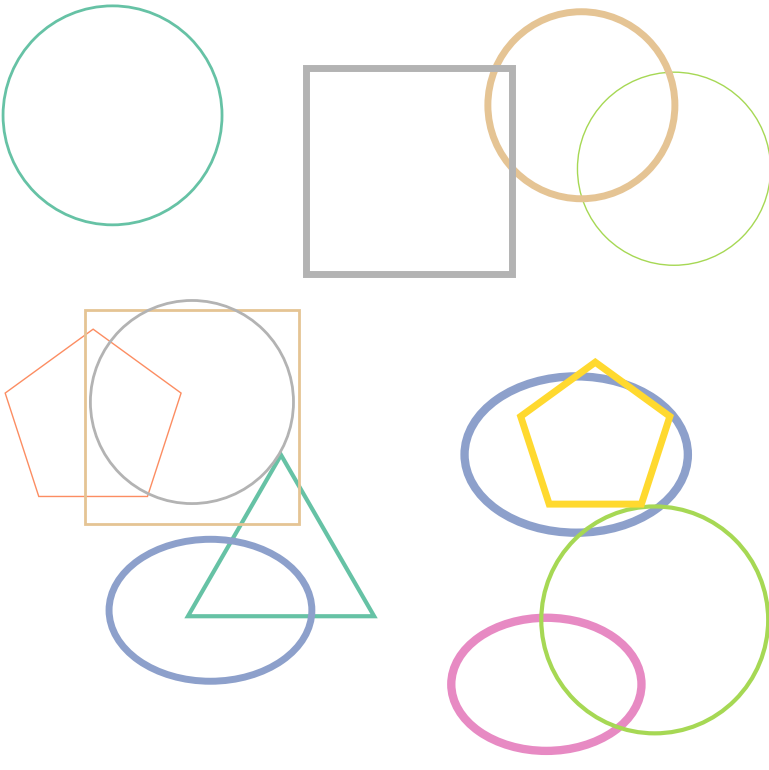[{"shape": "triangle", "thickness": 1.5, "radius": 0.7, "center": [0.365, 0.27]}, {"shape": "circle", "thickness": 1, "radius": 0.71, "center": [0.146, 0.85]}, {"shape": "pentagon", "thickness": 0.5, "radius": 0.6, "center": [0.121, 0.452]}, {"shape": "oval", "thickness": 2.5, "radius": 0.66, "center": [0.273, 0.207]}, {"shape": "oval", "thickness": 3, "radius": 0.73, "center": [0.748, 0.41]}, {"shape": "oval", "thickness": 3, "radius": 0.62, "center": [0.71, 0.111]}, {"shape": "circle", "thickness": 0.5, "radius": 0.63, "center": [0.875, 0.781]}, {"shape": "circle", "thickness": 1.5, "radius": 0.74, "center": [0.85, 0.195]}, {"shape": "pentagon", "thickness": 2.5, "radius": 0.51, "center": [0.773, 0.428]}, {"shape": "circle", "thickness": 2.5, "radius": 0.61, "center": [0.755, 0.863]}, {"shape": "square", "thickness": 1, "radius": 0.7, "center": [0.25, 0.459]}, {"shape": "square", "thickness": 2.5, "radius": 0.67, "center": [0.531, 0.778]}, {"shape": "circle", "thickness": 1, "radius": 0.66, "center": [0.249, 0.478]}]